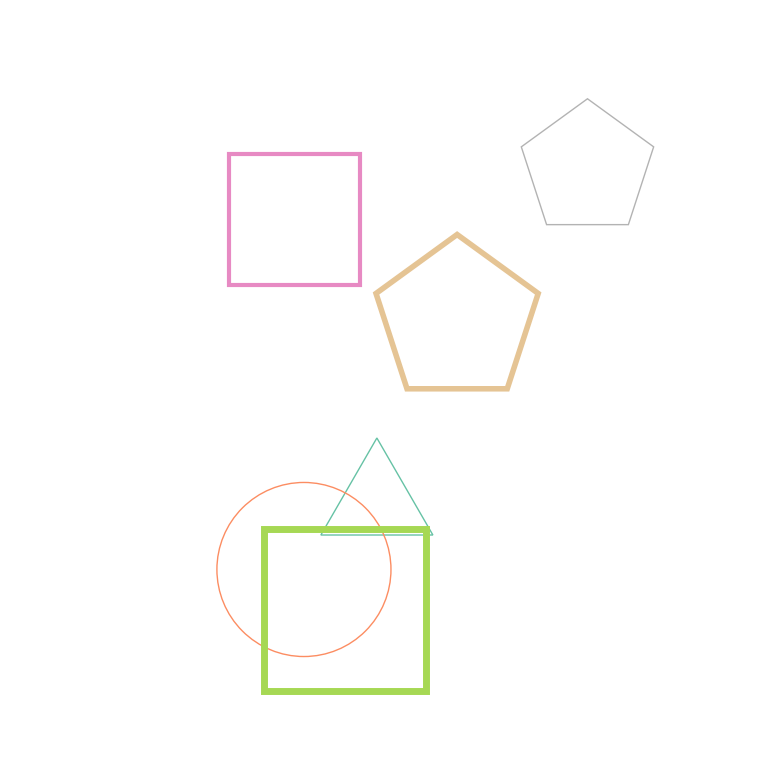[{"shape": "triangle", "thickness": 0.5, "radius": 0.42, "center": [0.489, 0.347]}, {"shape": "circle", "thickness": 0.5, "radius": 0.57, "center": [0.395, 0.26]}, {"shape": "square", "thickness": 1.5, "radius": 0.43, "center": [0.382, 0.715]}, {"shape": "square", "thickness": 2.5, "radius": 0.53, "center": [0.448, 0.208]}, {"shape": "pentagon", "thickness": 2, "radius": 0.55, "center": [0.594, 0.585]}, {"shape": "pentagon", "thickness": 0.5, "radius": 0.45, "center": [0.763, 0.781]}]